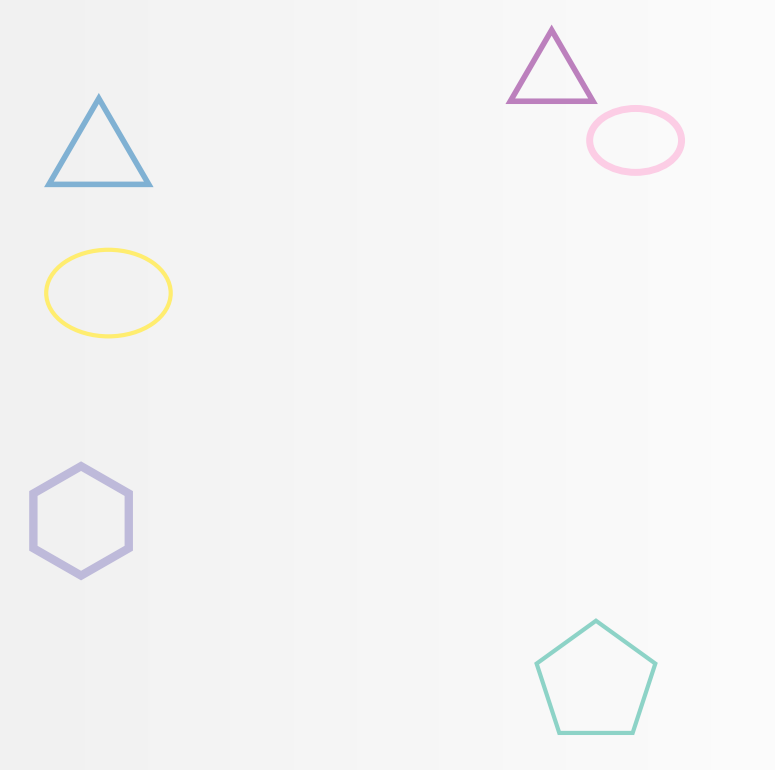[{"shape": "pentagon", "thickness": 1.5, "radius": 0.4, "center": [0.769, 0.113]}, {"shape": "hexagon", "thickness": 3, "radius": 0.36, "center": [0.105, 0.324]}, {"shape": "triangle", "thickness": 2, "radius": 0.37, "center": [0.128, 0.798]}, {"shape": "oval", "thickness": 2.5, "radius": 0.3, "center": [0.82, 0.818]}, {"shape": "triangle", "thickness": 2, "radius": 0.31, "center": [0.712, 0.899]}, {"shape": "oval", "thickness": 1.5, "radius": 0.4, "center": [0.14, 0.619]}]